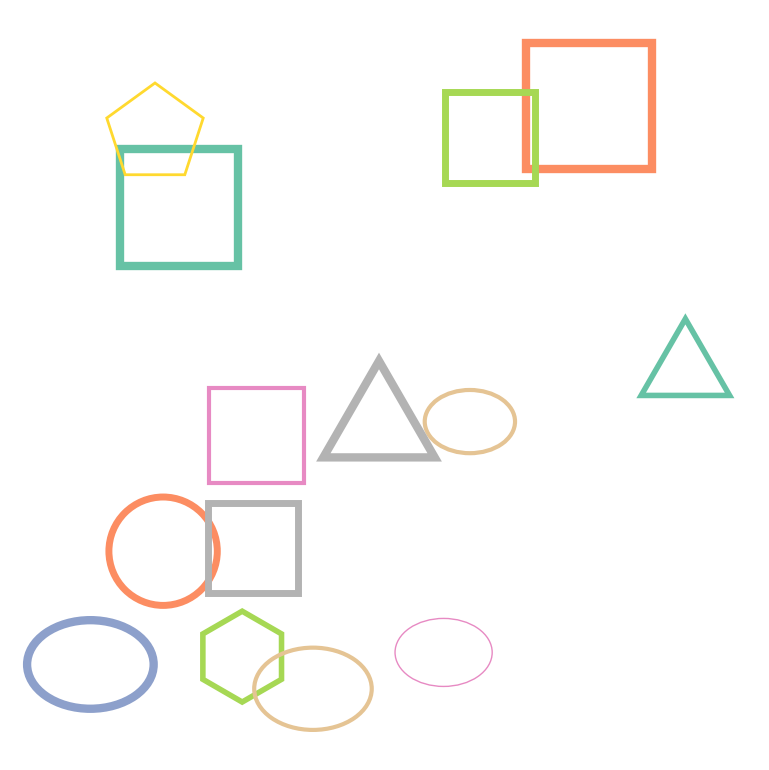[{"shape": "square", "thickness": 3, "radius": 0.38, "center": [0.233, 0.73]}, {"shape": "triangle", "thickness": 2, "radius": 0.33, "center": [0.89, 0.52]}, {"shape": "square", "thickness": 3, "radius": 0.41, "center": [0.765, 0.862]}, {"shape": "circle", "thickness": 2.5, "radius": 0.35, "center": [0.212, 0.284]}, {"shape": "oval", "thickness": 3, "radius": 0.41, "center": [0.117, 0.137]}, {"shape": "square", "thickness": 1.5, "radius": 0.31, "center": [0.333, 0.434]}, {"shape": "oval", "thickness": 0.5, "radius": 0.32, "center": [0.576, 0.153]}, {"shape": "hexagon", "thickness": 2, "radius": 0.29, "center": [0.315, 0.147]}, {"shape": "square", "thickness": 2.5, "radius": 0.29, "center": [0.637, 0.822]}, {"shape": "pentagon", "thickness": 1, "radius": 0.33, "center": [0.201, 0.826]}, {"shape": "oval", "thickness": 1.5, "radius": 0.29, "center": [0.61, 0.452]}, {"shape": "oval", "thickness": 1.5, "radius": 0.38, "center": [0.406, 0.105]}, {"shape": "square", "thickness": 2.5, "radius": 0.29, "center": [0.329, 0.289]}, {"shape": "triangle", "thickness": 3, "radius": 0.42, "center": [0.492, 0.448]}]